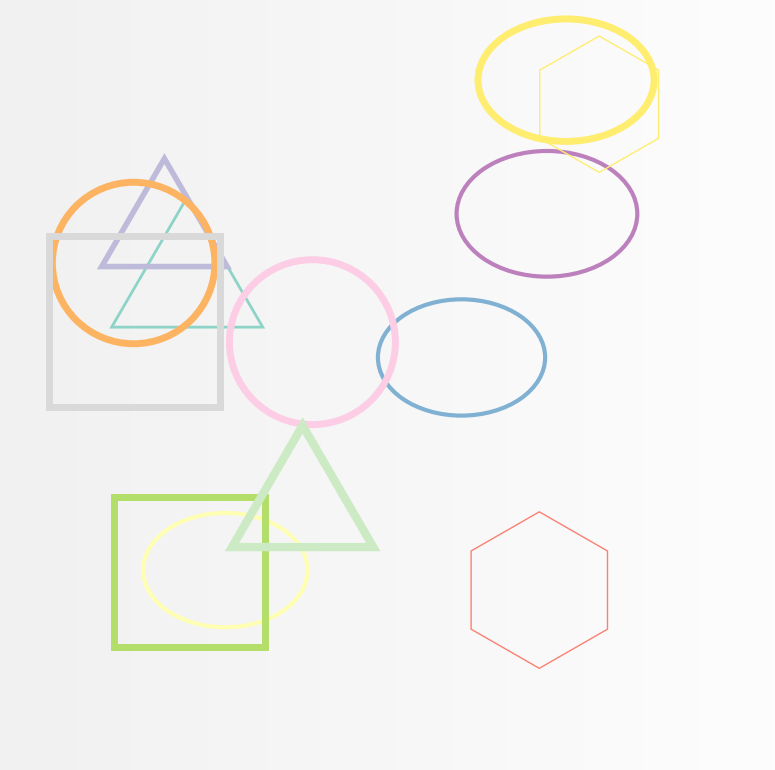[{"shape": "triangle", "thickness": 1, "radius": 0.56, "center": [0.242, 0.631]}, {"shape": "oval", "thickness": 1.5, "radius": 0.53, "center": [0.291, 0.26]}, {"shape": "triangle", "thickness": 2, "radius": 0.47, "center": [0.212, 0.701]}, {"shape": "hexagon", "thickness": 0.5, "radius": 0.51, "center": [0.696, 0.234]}, {"shape": "oval", "thickness": 1.5, "radius": 0.54, "center": [0.596, 0.536]}, {"shape": "circle", "thickness": 2.5, "radius": 0.52, "center": [0.172, 0.658]}, {"shape": "square", "thickness": 2.5, "radius": 0.49, "center": [0.245, 0.257]}, {"shape": "circle", "thickness": 2.5, "radius": 0.54, "center": [0.403, 0.556]}, {"shape": "square", "thickness": 2.5, "radius": 0.55, "center": [0.174, 0.583]}, {"shape": "oval", "thickness": 1.5, "radius": 0.58, "center": [0.706, 0.722]}, {"shape": "triangle", "thickness": 3, "radius": 0.53, "center": [0.39, 0.342]}, {"shape": "oval", "thickness": 2.5, "radius": 0.57, "center": [0.73, 0.896]}, {"shape": "hexagon", "thickness": 0.5, "radius": 0.44, "center": [0.773, 0.865]}]